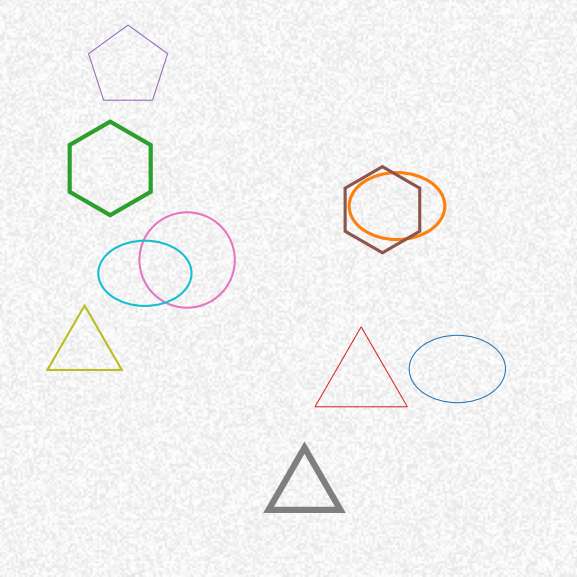[{"shape": "oval", "thickness": 0.5, "radius": 0.42, "center": [0.792, 0.36]}, {"shape": "oval", "thickness": 1.5, "radius": 0.41, "center": [0.687, 0.642]}, {"shape": "hexagon", "thickness": 2, "radius": 0.41, "center": [0.191, 0.708]}, {"shape": "triangle", "thickness": 0.5, "radius": 0.46, "center": [0.625, 0.341]}, {"shape": "pentagon", "thickness": 0.5, "radius": 0.36, "center": [0.222, 0.884]}, {"shape": "hexagon", "thickness": 1.5, "radius": 0.37, "center": [0.662, 0.636]}, {"shape": "circle", "thickness": 1, "radius": 0.41, "center": [0.324, 0.549]}, {"shape": "triangle", "thickness": 3, "radius": 0.36, "center": [0.527, 0.152]}, {"shape": "triangle", "thickness": 1, "radius": 0.37, "center": [0.146, 0.396]}, {"shape": "oval", "thickness": 1, "radius": 0.4, "center": [0.251, 0.526]}]